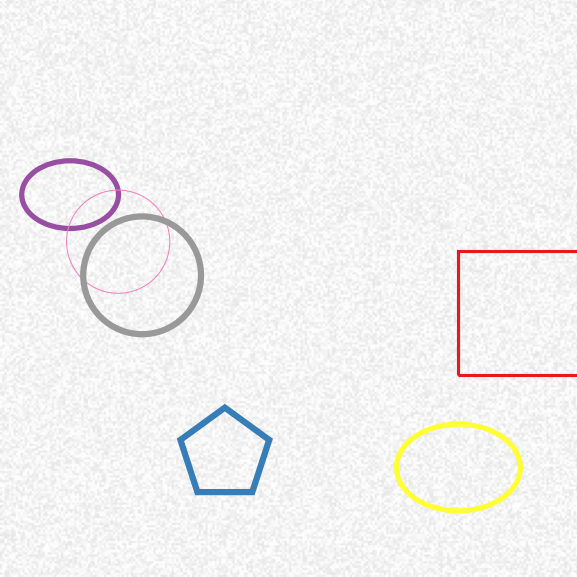[{"shape": "square", "thickness": 1.5, "radius": 0.54, "center": [0.899, 0.458]}, {"shape": "pentagon", "thickness": 3, "radius": 0.4, "center": [0.389, 0.212]}, {"shape": "oval", "thickness": 2.5, "radius": 0.42, "center": [0.121, 0.662]}, {"shape": "oval", "thickness": 2.5, "radius": 0.54, "center": [0.794, 0.19]}, {"shape": "circle", "thickness": 0.5, "radius": 0.45, "center": [0.205, 0.581]}, {"shape": "circle", "thickness": 3, "radius": 0.51, "center": [0.246, 0.522]}]